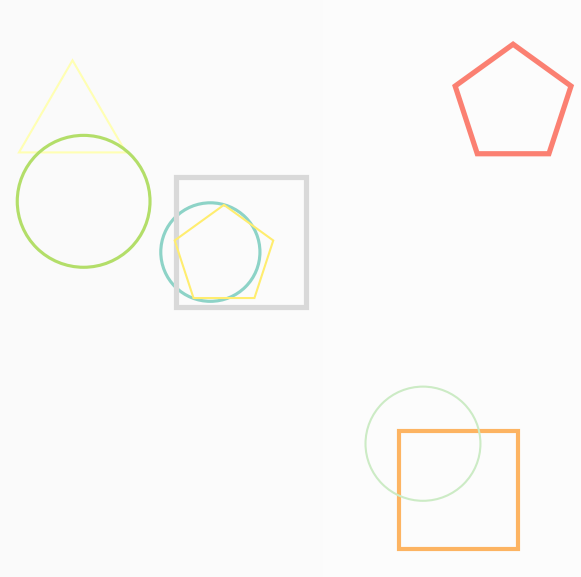[{"shape": "circle", "thickness": 1.5, "radius": 0.43, "center": [0.362, 0.563]}, {"shape": "triangle", "thickness": 1, "radius": 0.53, "center": [0.125, 0.788]}, {"shape": "pentagon", "thickness": 2.5, "radius": 0.52, "center": [0.883, 0.818]}, {"shape": "square", "thickness": 2, "radius": 0.51, "center": [0.788, 0.15]}, {"shape": "circle", "thickness": 1.5, "radius": 0.57, "center": [0.144, 0.651]}, {"shape": "square", "thickness": 2.5, "radius": 0.56, "center": [0.415, 0.58]}, {"shape": "circle", "thickness": 1, "radius": 0.49, "center": [0.728, 0.231]}, {"shape": "pentagon", "thickness": 1, "radius": 0.45, "center": [0.385, 0.555]}]